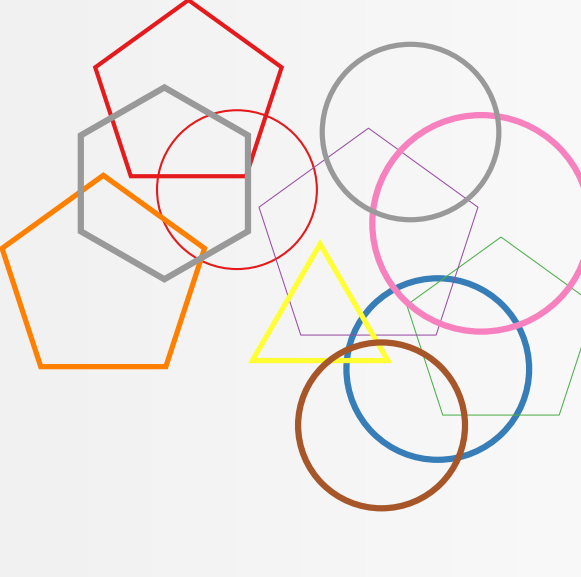[{"shape": "pentagon", "thickness": 2, "radius": 0.84, "center": [0.324, 0.83]}, {"shape": "circle", "thickness": 1, "radius": 0.69, "center": [0.408, 0.671]}, {"shape": "circle", "thickness": 3, "radius": 0.79, "center": [0.753, 0.36]}, {"shape": "pentagon", "thickness": 0.5, "radius": 0.85, "center": [0.862, 0.418]}, {"shape": "pentagon", "thickness": 0.5, "radius": 0.99, "center": [0.634, 0.579]}, {"shape": "pentagon", "thickness": 2.5, "radius": 0.92, "center": [0.178, 0.512]}, {"shape": "triangle", "thickness": 2.5, "radius": 0.67, "center": [0.551, 0.442]}, {"shape": "circle", "thickness": 3, "radius": 0.72, "center": [0.656, 0.263]}, {"shape": "circle", "thickness": 3, "radius": 0.94, "center": [0.828, 0.612]}, {"shape": "hexagon", "thickness": 3, "radius": 0.83, "center": [0.283, 0.682]}, {"shape": "circle", "thickness": 2.5, "radius": 0.76, "center": [0.706, 0.771]}]